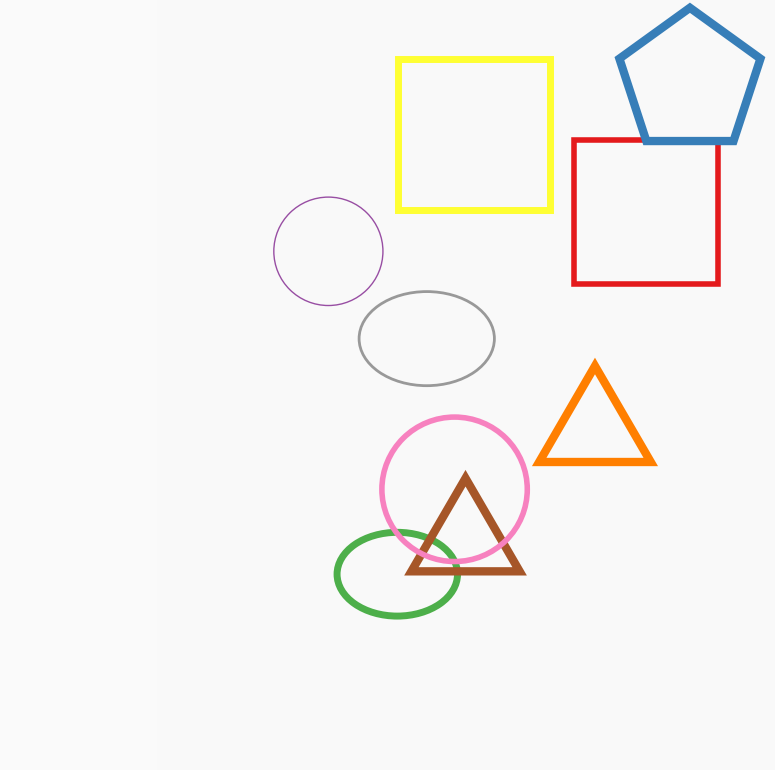[{"shape": "square", "thickness": 2, "radius": 0.47, "center": [0.833, 0.725]}, {"shape": "pentagon", "thickness": 3, "radius": 0.48, "center": [0.89, 0.894]}, {"shape": "oval", "thickness": 2.5, "radius": 0.39, "center": [0.513, 0.254]}, {"shape": "circle", "thickness": 0.5, "radius": 0.35, "center": [0.424, 0.674]}, {"shape": "triangle", "thickness": 3, "radius": 0.42, "center": [0.768, 0.442]}, {"shape": "square", "thickness": 2.5, "radius": 0.49, "center": [0.611, 0.825]}, {"shape": "triangle", "thickness": 3, "radius": 0.4, "center": [0.601, 0.298]}, {"shape": "circle", "thickness": 2, "radius": 0.47, "center": [0.587, 0.365]}, {"shape": "oval", "thickness": 1, "radius": 0.44, "center": [0.551, 0.56]}]